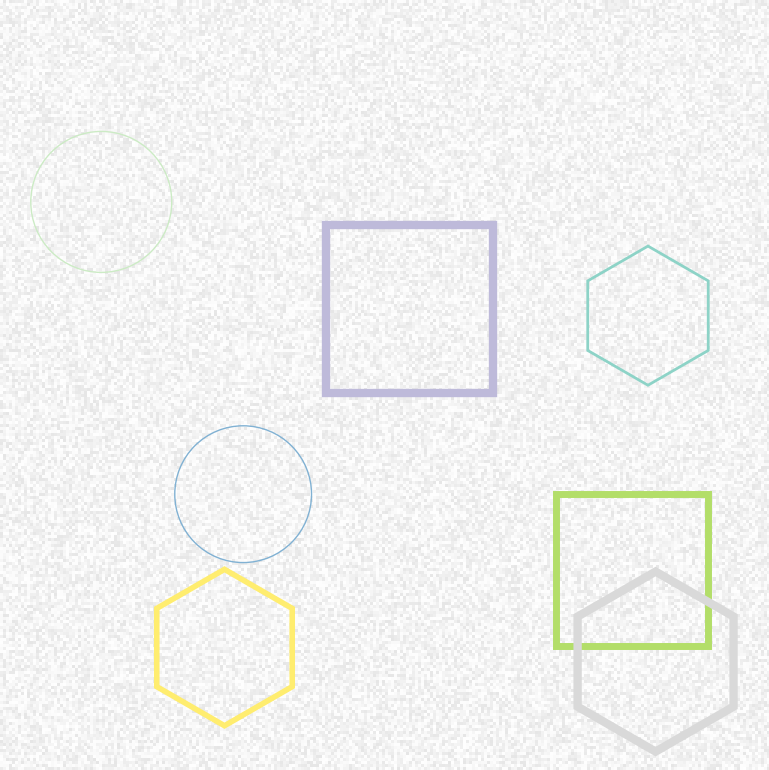[{"shape": "hexagon", "thickness": 1, "radius": 0.45, "center": [0.842, 0.59]}, {"shape": "square", "thickness": 3, "radius": 0.54, "center": [0.532, 0.598]}, {"shape": "circle", "thickness": 0.5, "radius": 0.44, "center": [0.316, 0.358]}, {"shape": "square", "thickness": 2.5, "radius": 0.49, "center": [0.821, 0.26]}, {"shape": "hexagon", "thickness": 3, "radius": 0.58, "center": [0.851, 0.141]}, {"shape": "circle", "thickness": 0.5, "radius": 0.46, "center": [0.131, 0.738]}, {"shape": "hexagon", "thickness": 2, "radius": 0.51, "center": [0.292, 0.159]}]